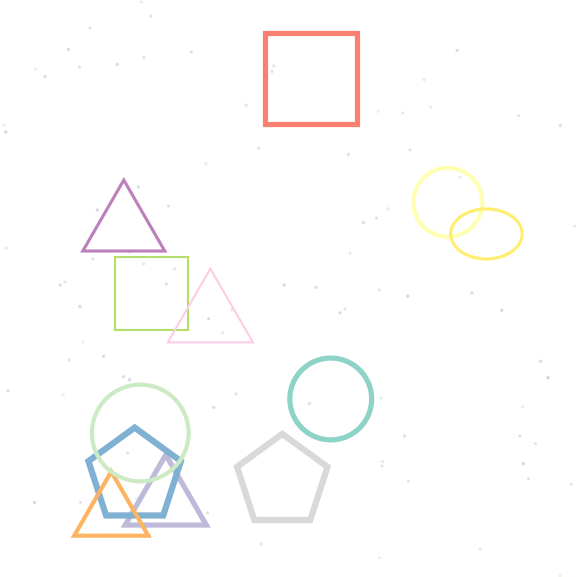[{"shape": "circle", "thickness": 2.5, "radius": 0.35, "center": [0.573, 0.308]}, {"shape": "circle", "thickness": 2, "radius": 0.3, "center": [0.775, 0.649]}, {"shape": "triangle", "thickness": 2.5, "radius": 0.41, "center": [0.287, 0.131]}, {"shape": "square", "thickness": 2.5, "radius": 0.4, "center": [0.539, 0.864]}, {"shape": "pentagon", "thickness": 3, "radius": 0.42, "center": [0.233, 0.175]}, {"shape": "triangle", "thickness": 2, "radius": 0.37, "center": [0.193, 0.109]}, {"shape": "square", "thickness": 1, "radius": 0.32, "center": [0.262, 0.491]}, {"shape": "triangle", "thickness": 1, "radius": 0.43, "center": [0.364, 0.449]}, {"shape": "pentagon", "thickness": 3, "radius": 0.41, "center": [0.489, 0.165]}, {"shape": "triangle", "thickness": 1.5, "radius": 0.41, "center": [0.214, 0.605]}, {"shape": "circle", "thickness": 2, "radius": 0.42, "center": [0.243, 0.249]}, {"shape": "oval", "thickness": 1.5, "radius": 0.31, "center": [0.842, 0.594]}]